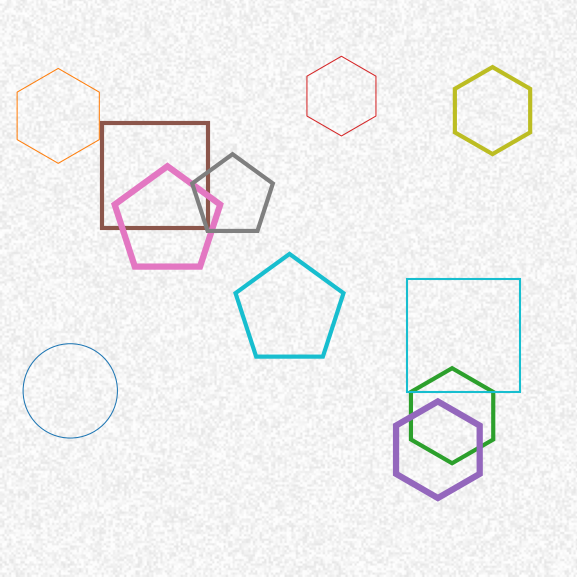[{"shape": "circle", "thickness": 0.5, "radius": 0.41, "center": [0.122, 0.322]}, {"shape": "hexagon", "thickness": 0.5, "radius": 0.41, "center": [0.101, 0.798]}, {"shape": "hexagon", "thickness": 2, "radius": 0.41, "center": [0.783, 0.279]}, {"shape": "hexagon", "thickness": 0.5, "radius": 0.34, "center": [0.591, 0.833]}, {"shape": "hexagon", "thickness": 3, "radius": 0.42, "center": [0.758, 0.22]}, {"shape": "square", "thickness": 2, "radius": 0.46, "center": [0.268, 0.695]}, {"shape": "pentagon", "thickness": 3, "radius": 0.48, "center": [0.29, 0.615]}, {"shape": "pentagon", "thickness": 2, "radius": 0.37, "center": [0.403, 0.659]}, {"shape": "hexagon", "thickness": 2, "radius": 0.38, "center": [0.853, 0.808]}, {"shape": "square", "thickness": 1, "radius": 0.49, "center": [0.802, 0.418]}, {"shape": "pentagon", "thickness": 2, "radius": 0.49, "center": [0.501, 0.461]}]